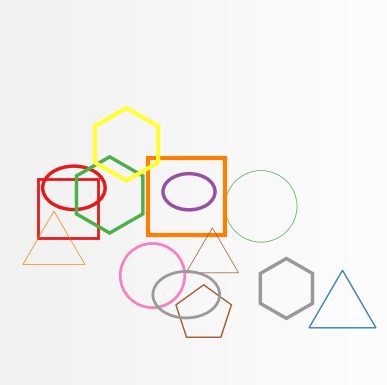[{"shape": "square", "thickness": 2, "radius": 0.38, "center": [0.175, 0.458]}, {"shape": "oval", "thickness": 2.5, "radius": 0.4, "center": [0.191, 0.512]}, {"shape": "triangle", "thickness": 1, "radius": 0.5, "center": [0.884, 0.198]}, {"shape": "circle", "thickness": 0.5, "radius": 0.46, "center": [0.674, 0.464]}, {"shape": "hexagon", "thickness": 2.5, "radius": 0.49, "center": [0.283, 0.494]}, {"shape": "oval", "thickness": 2.5, "radius": 0.34, "center": [0.488, 0.502]}, {"shape": "square", "thickness": 3, "radius": 0.5, "center": [0.482, 0.49]}, {"shape": "triangle", "thickness": 0.5, "radius": 0.46, "center": [0.139, 0.359]}, {"shape": "hexagon", "thickness": 3, "radius": 0.47, "center": [0.326, 0.625]}, {"shape": "triangle", "thickness": 0.5, "radius": 0.39, "center": [0.548, 0.33]}, {"shape": "pentagon", "thickness": 1, "radius": 0.38, "center": [0.526, 0.185]}, {"shape": "circle", "thickness": 2, "radius": 0.42, "center": [0.394, 0.284]}, {"shape": "hexagon", "thickness": 2.5, "radius": 0.39, "center": [0.739, 0.251]}, {"shape": "oval", "thickness": 2, "radius": 0.43, "center": [0.481, 0.235]}]